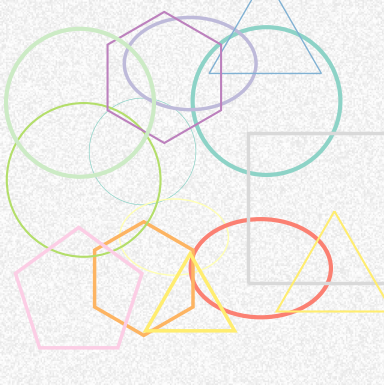[{"shape": "circle", "thickness": 0.5, "radius": 0.69, "center": [0.37, 0.607]}, {"shape": "circle", "thickness": 3, "radius": 0.96, "center": [0.692, 0.737]}, {"shape": "oval", "thickness": 1, "radius": 0.71, "center": [0.452, 0.384]}, {"shape": "oval", "thickness": 2.5, "radius": 0.86, "center": [0.494, 0.835]}, {"shape": "oval", "thickness": 3, "radius": 0.91, "center": [0.677, 0.303]}, {"shape": "triangle", "thickness": 1, "radius": 0.84, "center": [0.689, 0.893]}, {"shape": "hexagon", "thickness": 2.5, "radius": 0.74, "center": [0.374, 0.276]}, {"shape": "circle", "thickness": 1.5, "radius": 1.0, "center": [0.217, 0.533]}, {"shape": "pentagon", "thickness": 2.5, "radius": 0.86, "center": [0.204, 0.236]}, {"shape": "square", "thickness": 2.5, "radius": 0.98, "center": [0.839, 0.461]}, {"shape": "hexagon", "thickness": 1.5, "radius": 0.85, "center": [0.427, 0.799]}, {"shape": "circle", "thickness": 3, "radius": 0.96, "center": [0.208, 0.733]}, {"shape": "triangle", "thickness": 1.5, "radius": 0.87, "center": [0.869, 0.278]}, {"shape": "triangle", "thickness": 2.5, "radius": 0.67, "center": [0.494, 0.207]}]